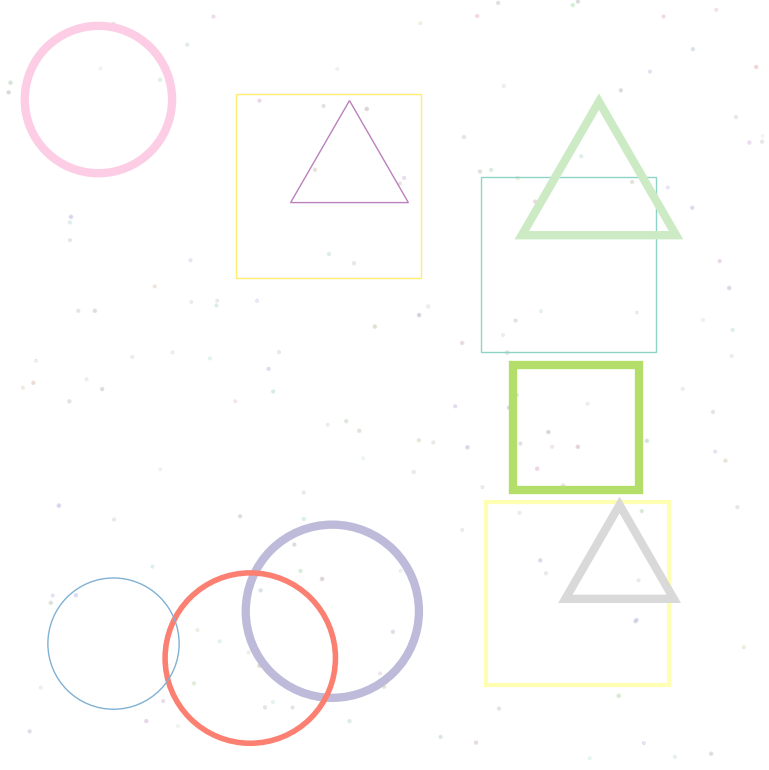[{"shape": "square", "thickness": 0.5, "radius": 0.57, "center": [0.739, 0.657]}, {"shape": "square", "thickness": 1.5, "radius": 0.59, "center": [0.749, 0.229]}, {"shape": "circle", "thickness": 3, "radius": 0.56, "center": [0.432, 0.206]}, {"shape": "circle", "thickness": 2, "radius": 0.55, "center": [0.325, 0.145]}, {"shape": "circle", "thickness": 0.5, "radius": 0.43, "center": [0.147, 0.164]}, {"shape": "square", "thickness": 3, "radius": 0.41, "center": [0.748, 0.445]}, {"shape": "circle", "thickness": 3, "radius": 0.48, "center": [0.128, 0.871]}, {"shape": "triangle", "thickness": 3, "radius": 0.41, "center": [0.805, 0.263]}, {"shape": "triangle", "thickness": 0.5, "radius": 0.44, "center": [0.454, 0.781]}, {"shape": "triangle", "thickness": 3, "radius": 0.58, "center": [0.778, 0.752]}, {"shape": "square", "thickness": 0.5, "radius": 0.6, "center": [0.427, 0.758]}]